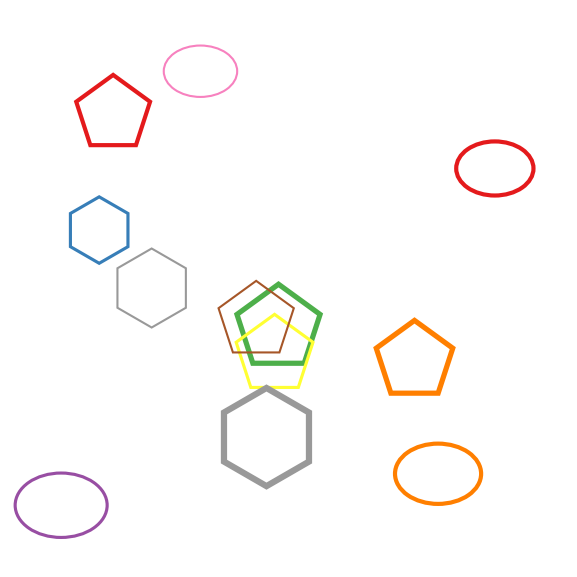[{"shape": "pentagon", "thickness": 2, "radius": 0.34, "center": [0.196, 0.802]}, {"shape": "oval", "thickness": 2, "radius": 0.33, "center": [0.857, 0.707]}, {"shape": "hexagon", "thickness": 1.5, "radius": 0.29, "center": [0.172, 0.601]}, {"shape": "pentagon", "thickness": 2.5, "radius": 0.38, "center": [0.482, 0.431]}, {"shape": "oval", "thickness": 1.5, "radius": 0.4, "center": [0.106, 0.124]}, {"shape": "pentagon", "thickness": 2.5, "radius": 0.35, "center": [0.718, 0.375]}, {"shape": "oval", "thickness": 2, "radius": 0.37, "center": [0.759, 0.179]}, {"shape": "pentagon", "thickness": 1.5, "radius": 0.35, "center": [0.475, 0.385]}, {"shape": "pentagon", "thickness": 1, "radius": 0.34, "center": [0.444, 0.444]}, {"shape": "oval", "thickness": 1, "radius": 0.32, "center": [0.347, 0.876]}, {"shape": "hexagon", "thickness": 1, "radius": 0.34, "center": [0.263, 0.5]}, {"shape": "hexagon", "thickness": 3, "radius": 0.42, "center": [0.461, 0.242]}]